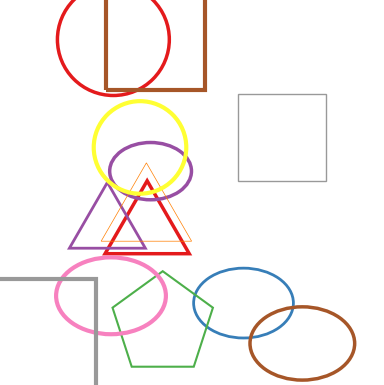[{"shape": "circle", "thickness": 2.5, "radius": 0.73, "center": [0.294, 0.897]}, {"shape": "triangle", "thickness": 2.5, "radius": 0.63, "center": [0.382, 0.404]}, {"shape": "oval", "thickness": 2, "radius": 0.65, "center": [0.633, 0.213]}, {"shape": "pentagon", "thickness": 1.5, "radius": 0.69, "center": [0.423, 0.158]}, {"shape": "oval", "thickness": 2.5, "radius": 0.53, "center": [0.391, 0.555]}, {"shape": "triangle", "thickness": 2, "radius": 0.57, "center": [0.279, 0.412]}, {"shape": "triangle", "thickness": 0.5, "radius": 0.68, "center": [0.38, 0.441]}, {"shape": "circle", "thickness": 3, "radius": 0.6, "center": [0.364, 0.617]}, {"shape": "square", "thickness": 3, "radius": 0.64, "center": [0.404, 0.895]}, {"shape": "oval", "thickness": 2.5, "radius": 0.68, "center": [0.785, 0.108]}, {"shape": "oval", "thickness": 3, "radius": 0.71, "center": [0.288, 0.232]}, {"shape": "square", "thickness": 3, "radius": 0.73, "center": [0.103, 0.129]}, {"shape": "square", "thickness": 1, "radius": 0.57, "center": [0.732, 0.643]}]